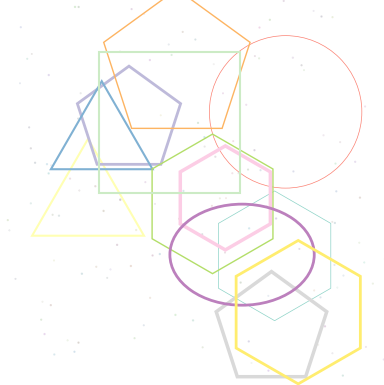[{"shape": "hexagon", "thickness": 0.5, "radius": 0.84, "center": [0.713, 0.336]}, {"shape": "triangle", "thickness": 1.5, "radius": 0.84, "center": [0.229, 0.472]}, {"shape": "pentagon", "thickness": 2, "radius": 0.7, "center": [0.335, 0.687]}, {"shape": "circle", "thickness": 0.5, "radius": 0.99, "center": [0.742, 0.709]}, {"shape": "triangle", "thickness": 1.5, "radius": 0.76, "center": [0.264, 0.637]}, {"shape": "pentagon", "thickness": 1, "radius": 1.0, "center": [0.459, 0.828]}, {"shape": "hexagon", "thickness": 1, "radius": 0.91, "center": [0.552, 0.47]}, {"shape": "hexagon", "thickness": 2.5, "radius": 0.68, "center": [0.585, 0.486]}, {"shape": "pentagon", "thickness": 2.5, "radius": 0.75, "center": [0.705, 0.144]}, {"shape": "oval", "thickness": 2, "radius": 0.94, "center": [0.629, 0.339]}, {"shape": "square", "thickness": 1.5, "radius": 0.92, "center": [0.44, 0.682]}, {"shape": "hexagon", "thickness": 2, "radius": 0.93, "center": [0.775, 0.189]}]